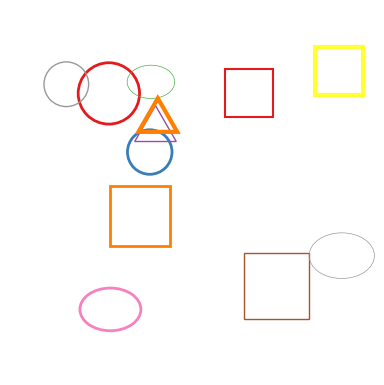[{"shape": "square", "thickness": 1.5, "radius": 0.31, "center": [0.647, 0.759]}, {"shape": "circle", "thickness": 2, "radius": 0.4, "center": [0.283, 0.757]}, {"shape": "circle", "thickness": 2, "radius": 0.29, "center": [0.389, 0.605]}, {"shape": "oval", "thickness": 0.5, "radius": 0.31, "center": [0.392, 0.787]}, {"shape": "triangle", "thickness": 1, "radius": 0.31, "center": [0.404, 0.664]}, {"shape": "square", "thickness": 2, "radius": 0.39, "center": [0.363, 0.439]}, {"shape": "triangle", "thickness": 3, "radius": 0.29, "center": [0.41, 0.687]}, {"shape": "square", "thickness": 3, "radius": 0.31, "center": [0.881, 0.815]}, {"shape": "square", "thickness": 1, "radius": 0.43, "center": [0.719, 0.257]}, {"shape": "oval", "thickness": 2, "radius": 0.4, "center": [0.287, 0.196]}, {"shape": "oval", "thickness": 0.5, "radius": 0.42, "center": [0.888, 0.336]}, {"shape": "circle", "thickness": 1, "radius": 0.29, "center": [0.172, 0.781]}]